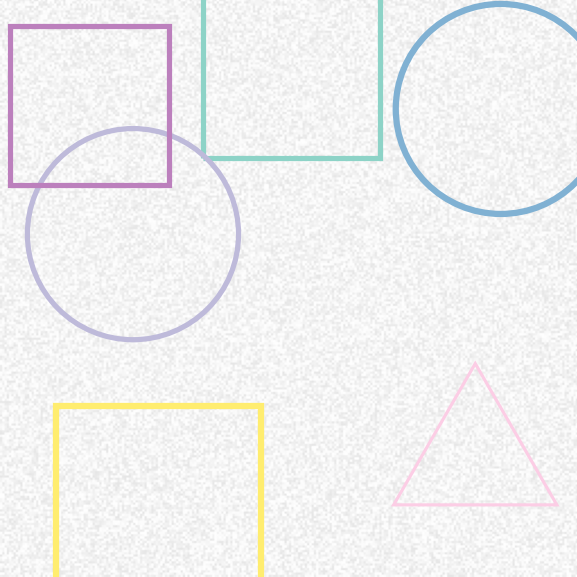[{"shape": "square", "thickness": 2.5, "radius": 0.77, "center": [0.504, 0.88]}, {"shape": "circle", "thickness": 2.5, "radius": 0.91, "center": [0.23, 0.594]}, {"shape": "circle", "thickness": 3, "radius": 0.91, "center": [0.867, 0.81]}, {"shape": "triangle", "thickness": 1.5, "radius": 0.82, "center": [0.823, 0.206]}, {"shape": "square", "thickness": 2.5, "radius": 0.69, "center": [0.155, 0.817]}, {"shape": "square", "thickness": 3, "radius": 0.89, "center": [0.274, 0.119]}]